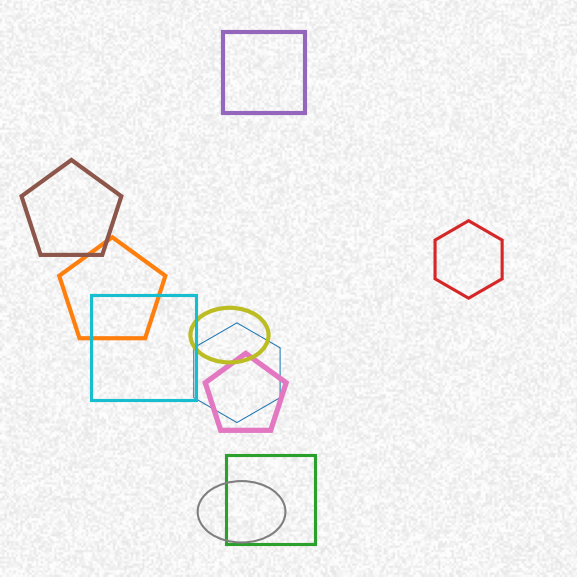[{"shape": "hexagon", "thickness": 0.5, "radius": 0.43, "center": [0.41, 0.354]}, {"shape": "pentagon", "thickness": 2, "radius": 0.48, "center": [0.194, 0.492]}, {"shape": "square", "thickness": 1.5, "radius": 0.39, "center": [0.468, 0.134]}, {"shape": "hexagon", "thickness": 1.5, "radius": 0.34, "center": [0.811, 0.55]}, {"shape": "square", "thickness": 2, "radius": 0.35, "center": [0.457, 0.873]}, {"shape": "pentagon", "thickness": 2, "radius": 0.45, "center": [0.124, 0.631]}, {"shape": "pentagon", "thickness": 2.5, "radius": 0.37, "center": [0.425, 0.314]}, {"shape": "oval", "thickness": 1, "radius": 0.38, "center": [0.418, 0.113]}, {"shape": "oval", "thickness": 2, "radius": 0.34, "center": [0.397, 0.419]}, {"shape": "square", "thickness": 1.5, "radius": 0.45, "center": [0.248, 0.397]}]